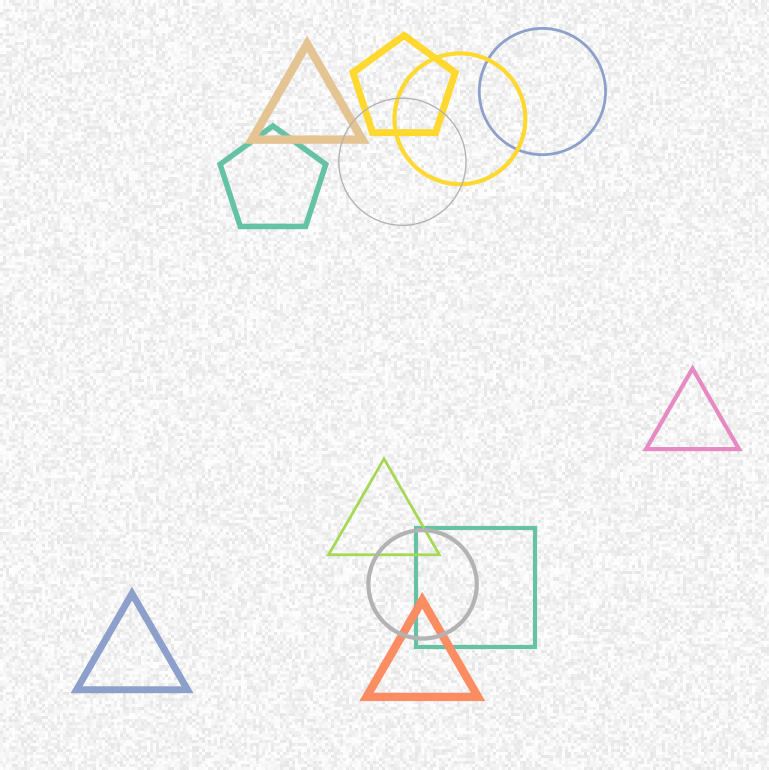[{"shape": "square", "thickness": 1.5, "radius": 0.39, "center": [0.618, 0.237]}, {"shape": "pentagon", "thickness": 2, "radius": 0.36, "center": [0.354, 0.764]}, {"shape": "triangle", "thickness": 3, "radius": 0.42, "center": [0.548, 0.137]}, {"shape": "triangle", "thickness": 2.5, "radius": 0.42, "center": [0.171, 0.146]}, {"shape": "circle", "thickness": 1, "radius": 0.41, "center": [0.704, 0.881]}, {"shape": "triangle", "thickness": 1.5, "radius": 0.35, "center": [0.899, 0.452]}, {"shape": "triangle", "thickness": 1, "radius": 0.42, "center": [0.499, 0.321]}, {"shape": "circle", "thickness": 1.5, "radius": 0.42, "center": [0.597, 0.846]}, {"shape": "pentagon", "thickness": 2.5, "radius": 0.35, "center": [0.525, 0.884]}, {"shape": "triangle", "thickness": 3, "radius": 0.41, "center": [0.399, 0.86]}, {"shape": "circle", "thickness": 0.5, "radius": 0.41, "center": [0.523, 0.79]}, {"shape": "circle", "thickness": 1.5, "radius": 0.35, "center": [0.549, 0.241]}]